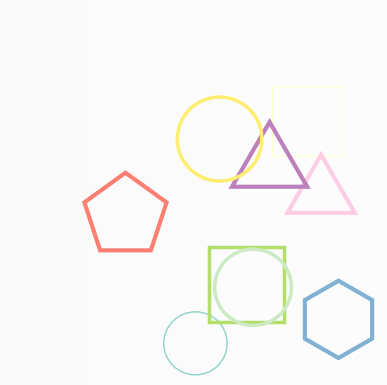[{"shape": "circle", "thickness": 1, "radius": 0.41, "center": [0.504, 0.108]}, {"shape": "square", "thickness": 0.5, "radius": 0.45, "center": [0.793, 0.685]}, {"shape": "pentagon", "thickness": 3, "radius": 0.56, "center": [0.324, 0.44]}, {"shape": "hexagon", "thickness": 3, "radius": 0.5, "center": [0.874, 0.17]}, {"shape": "square", "thickness": 2.5, "radius": 0.48, "center": [0.635, 0.261]}, {"shape": "triangle", "thickness": 3, "radius": 0.5, "center": [0.829, 0.497]}, {"shape": "triangle", "thickness": 3, "radius": 0.56, "center": [0.696, 0.571]}, {"shape": "circle", "thickness": 2.5, "radius": 0.5, "center": [0.653, 0.254]}, {"shape": "circle", "thickness": 2.5, "radius": 0.54, "center": [0.567, 0.639]}]